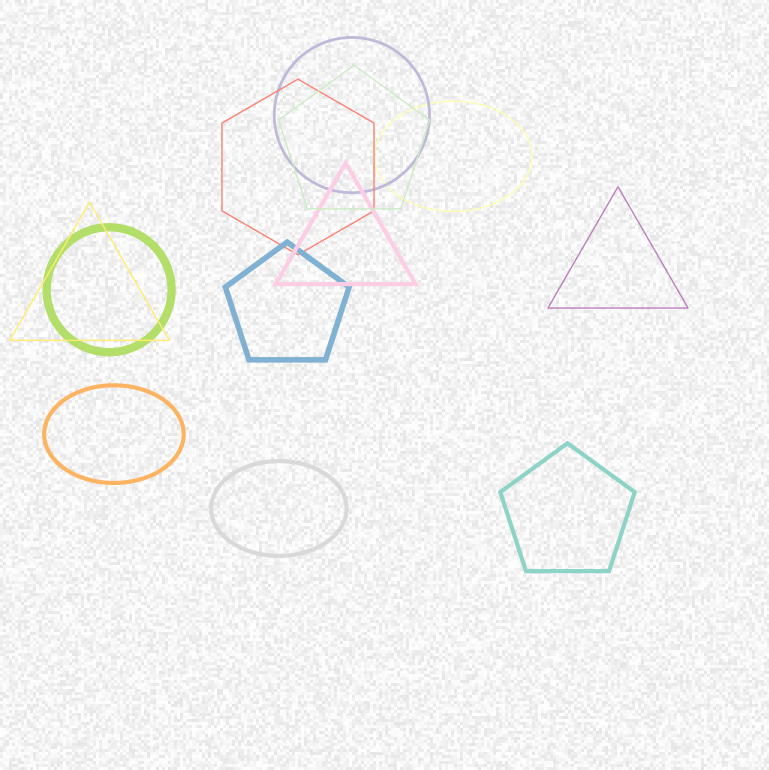[{"shape": "pentagon", "thickness": 1.5, "radius": 0.46, "center": [0.737, 0.333]}, {"shape": "oval", "thickness": 0.5, "radius": 0.51, "center": [0.589, 0.797]}, {"shape": "circle", "thickness": 1, "radius": 0.5, "center": [0.457, 0.851]}, {"shape": "hexagon", "thickness": 0.5, "radius": 0.57, "center": [0.387, 0.783]}, {"shape": "pentagon", "thickness": 2, "radius": 0.42, "center": [0.373, 0.601]}, {"shape": "oval", "thickness": 1.5, "radius": 0.45, "center": [0.148, 0.436]}, {"shape": "circle", "thickness": 3, "radius": 0.41, "center": [0.142, 0.624]}, {"shape": "triangle", "thickness": 1.5, "radius": 0.52, "center": [0.449, 0.683]}, {"shape": "oval", "thickness": 1.5, "radius": 0.44, "center": [0.362, 0.34]}, {"shape": "triangle", "thickness": 0.5, "radius": 0.53, "center": [0.803, 0.652]}, {"shape": "pentagon", "thickness": 0.5, "radius": 0.52, "center": [0.46, 0.812]}, {"shape": "triangle", "thickness": 0.5, "radius": 0.6, "center": [0.116, 0.618]}]